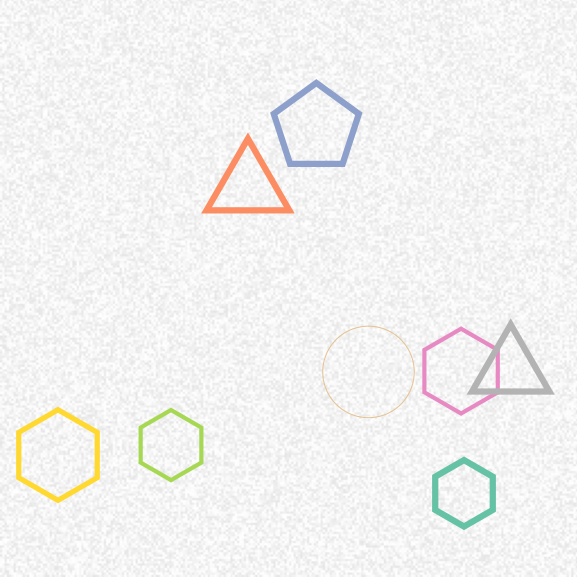[{"shape": "hexagon", "thickness": 3, "radius": 0.29, "center": [0.803, 0.145]}, {"shape": "triangle", "thickness": 3, "radius": 0.41, "center": [0.429, 0.676]}, {"shape": "pentagon", "thickness": 3, "radius": 0.39, "center": [0.548, 0.778]}, {"shape": "hexagon", "thickness": 2, "radius": 0.37, "center": [0.798, 0.357]}, {"shape": "hexagon", "thickness": 2, "radius": 0.3, "center": [0.296, 0.228]}, {"shape": "hexagon", "thickness": 2.5, "radius": 0.39, "center": [0.1, 0.211]}, {"shape": "circle", "thickness": 0.5, "radius": 0.4, "center": [0.638, 0.355]}, {"shape": "triangle", "thickness": 3, "radius": 0.39, "center": [0.884, 0.36]}]